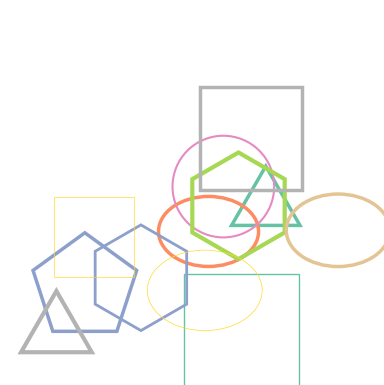[{"shape": "square", "thickness": 1, "radius": 0.74, "center": [0.628, 0.14]}, {"shape": "triangle", "thickness": 2.5, "radius": 0.51, "center": [0.69, 0.466]}, {"shape": "oval", "thickness": 2.5, "radius": 0.65, "center": [0.542, 0.399]}, {"shape": "hexagon", "thickness": 2, "radius": 0.69, "center": [0.366, 0.279]}, {"shape": "pentagon", "thickness": 2.5, "radius": 0.71, "center": [0.22, 0.254]}, {"shape": "circle", "thickness": 1.5, "radius": 0.66, "center": [0.58, 0.515]}, {"shape": "hexagon", "thickness": 3, "radius": 0.69, "center": [0.619, 0.465]}, {"shape": "oval", "thickness": 0.5, "radius": 0.75, "center": [0.532, 0.246]}, {"shape": "square", "thickness": 0.5, "radius": 0.52, "center": [0.243, 0.385]}, {"shape": "oval", "thickness": 2.5, "radius": 0.67, "center": [0.878, 0.402]}, {"shape": "square", "thickness": 2.5, "radius": 0.67, "center": [0.652, 0.64]}, {"shape": "triangle", "thickness": 3, "radius": 0.53, "center": [0.146, 0.138]}]